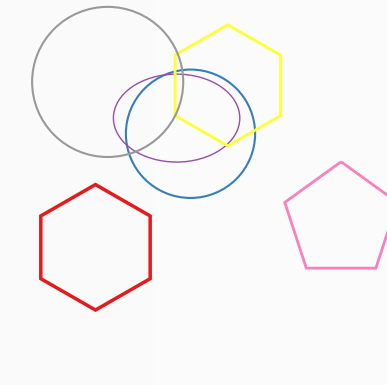[{"shape": "hexagon", "thickness": 2.5, "radius": 0.81, "center": [0.246, 0.358]}, {"shape": "circle", "thickness": 1.5, "radius": 0.83, "center": [0.492, 0.653]}, {"shape": "oval", "thickness": 1, "radius": 0.82, "center": [0.456, 0.693]}, {"shape": "hexagon", "thickness": 2, "radius": 0.79, "center": [0.588, 0.778]}, {"shape": "pentagon", "thickness": 2, "radius": 0.76, "center": [0.88, 0.427]}, {"shape": "circle", "thickness": 1.5, "radius": 0.97, "center": [0.278, 0.787]}]